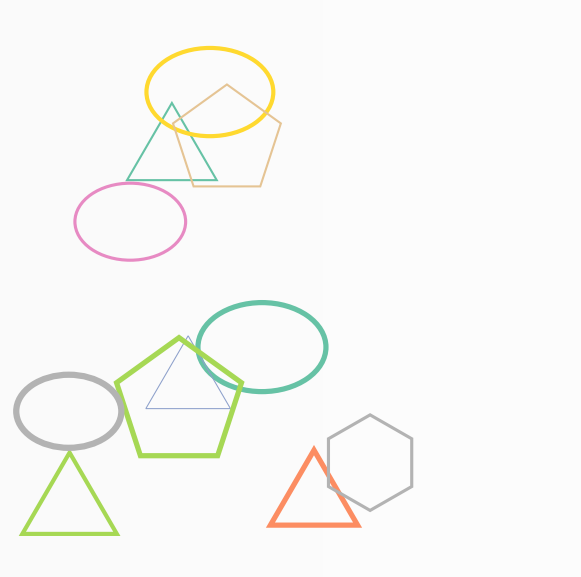[{"shape": "triangle", "thickness": 1, "radius": 0.45, "center": [0.296, 0.732]}, {"shape": "oval", "thickness": 2.5, "radius": 0.55, "center": [0.451, 0.398]}, {"shape": "triangle", "thickness": 2.5, "radius": 0.43, "center": [0.54, 0.133]}, {"shape": "triangle", "thickness": 0.5, "radius": 0.42, "center": [0.324, 0.334]}, {"shape": "oval", "thickness": 1.5, "radius": 0.48, "center": [0.224, 0.615]}, {"shape": "pentagon", "thickness": 2.5, "radius": 0.57, "center": [0.308, 0.301]}, {"shape": "triangle", "thickness": 2, "radius": 0.47, "center": [0.12, 0.122]}, {"shape": "oval", "thickness": 2, "radius": 0.55, "center": [0.361, 0.84]}, {"shape": "pentagon", "thickness": 1, "radius": 0.49, "center": [0.39, 0.755]}, {"shape": "hexagon", "thickness": 1.5, "radius": 0.41, "center": [0.637, 0.198]}, {"shape": "oval", "thickness": 3, "radius": 0.45, "center": [0.118, 0.287]}]